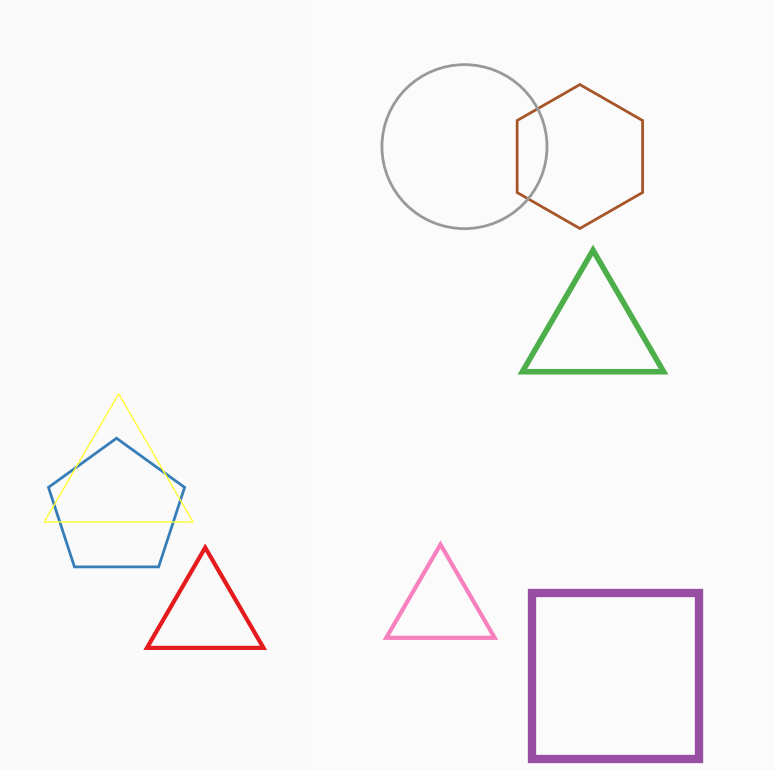[{"shape": "triangle", "thickness": 1.5, "radius": 0.43, "center": [0.265, 0.202]}, {"shape": "pentagon", "thickness": 1, "radius": 0.46, "center": [0.15, 0.339]}, {"shape": "triangle", "thickness": 2, "radius": 0.53, "center": [0.765, 0.57]}, {"shape": "square", "thickness": 3, "radius": 0.54, "center": [0.795, 0.122]}, {"shape": "triangle", "thickness": 0.5, "radius": 0.55, "center": [0.153, 0.378]}, {"shape": "hexagon", "thickness": 1, "radius": 0.47, "center": [0.748, 0.797]}, {"shape": "triangle", "thickness": 1.5, "radius": 0.4, "center": [0.568, 0.212]}, {"shape": "circle", "thickness": 1, "radius": 0.53, "center": [0.599, 0.81]}]